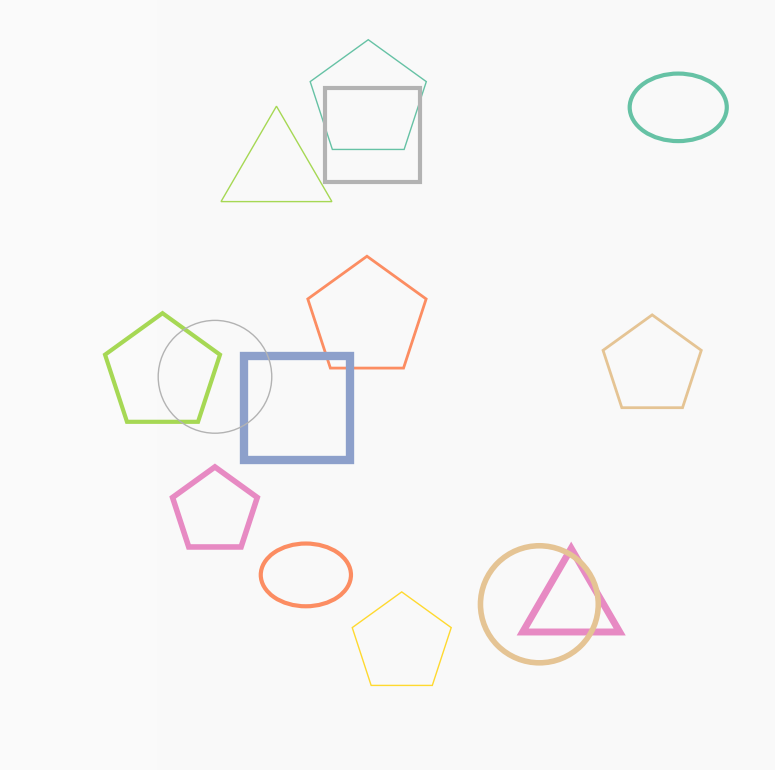[{"shape": "pentagon", "thickness": 0.5, "radius": 0.39, "center": [0.475, 0.87]}, {"shape": "oval", "thickness": 1.5, "radius": 0.31, "center": [0.875, 0.861]}, {"shape": "oval", "thickness": 1.5, "radius": 0.29, "center": [0.395, 0.253]}, {"shape": "pentagon", "thickness": 1, "radius": 0.4, "center": [0.474, 0.587]}, {"shape": "square", "thickness": 3, "radius": 0.34, "center": [0.383, 0.47]}, {"shape": "pentagon", "thickness": 2, "radius": 0.29, "center": [0.277, 0.336]}, {"shape": "triangle", "thickness": 2.5, "radius": 0.36, "center": [0.737, 0.215]}, {"shape": "triangle", "thickness": 0.5, "radius": 0.41, "center": [0.357, 0.779]}, {"shape": "pentagon", "thickness": 1.5, "radius": 0.39, "center": [0.21, 0.515]}, {"shape": "pentagon", "thickness": 0.5, "radius": 0.34, "center": [0.518, 0.164]}, {"shape": "pentagon", "thickness": 1, "radius": 0.33, "center": [0.842, 0.524]}, {"shape": "circle", "thickness": 2, "radius": 0.38, "center": [0.696, 0.215]}, {"shape": "circle", "thickness": 0.5, "radius": 0.37, "center": [0.277, 0.511]}, {"shape": "square", "thickness": 1.5, "radius": 0.3, "center": [0.48, 0.825]}]